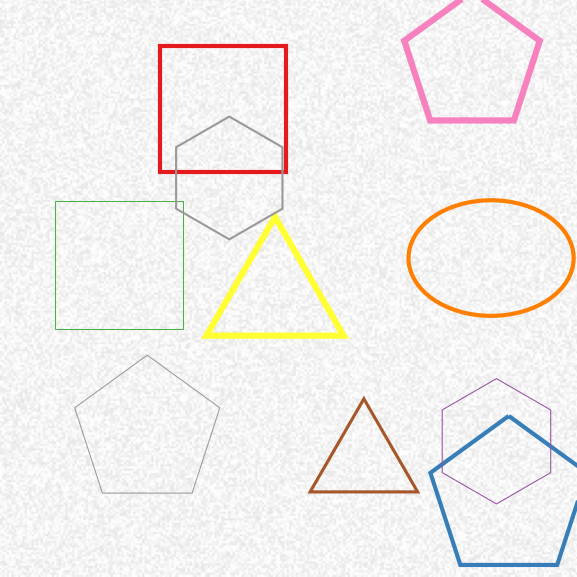[{"shape": "square", "thickness": 2, "radius": 0.55, "center": [0.386, 0.811]}, {"shape": "pentagon", "thickness": 2, "radius": 0.71, "center": [0.881, 0.136]}, {"shape": "square", "thickness": 0.5, "radius": 0.55, "center": [0.206, 0.54]}, {"shape": "hexagon", "thickness": 0.5, "radius": 0.54, "center": [0.86, 0.235]}, {"shape": "oval", "thickness": 2, "radius": 0.71, "center": [0.85, 0.552]}, {"shape": "triangle", "thickness": 3, "radius": 0.69, "center": [0.476, 0.487]}, {"shape": "triangle", "thickness": 1.5, "radius": 0.54, "center": [0.63, 0.201]}, {"shape": "pentagon", "thickness": 3, "radius": 0.62, "center": [0.817, 0.89]}, {"shape": "pentagon", "thickness": 0.5, "radius": 0.66, "center": [0.255, 0.252]}, {"shape": "hexagon", "thickness": 1, "radius": 0.53, "center": [0.397, 0.691]}]